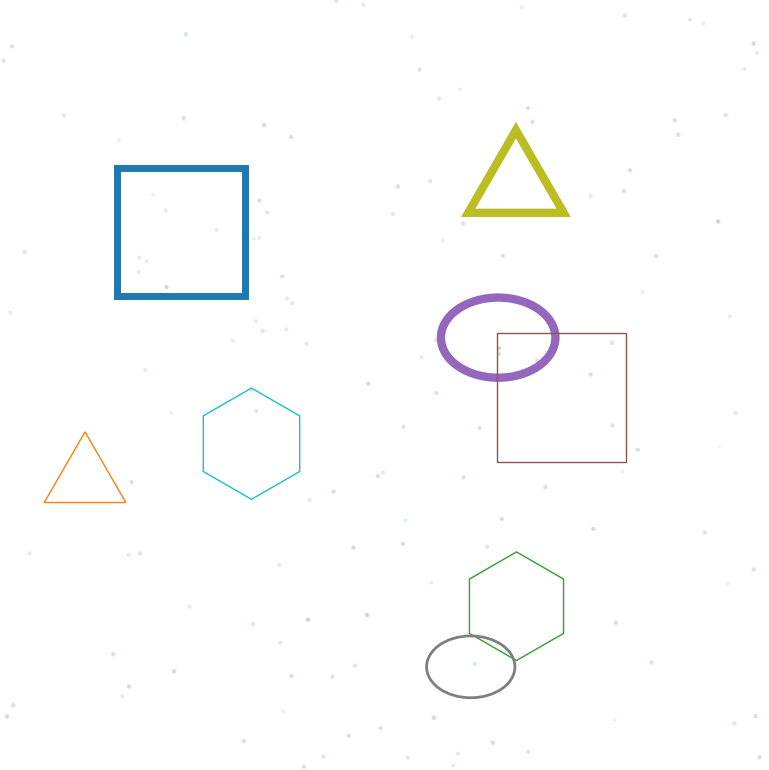[{"shape": "square", "thickness": 2.5, "radius": 0.42, "center": [0.235, 0.699]}, {"shape": "triangle", "thickness": 0.5, "radius": 0.31, "center": [0.11, 0.378]}, {"shape": "hexagon", "thickness": 0.5, "radius": 0.35, "center": [0.671, 0.213]}, {"shape": "oval", "thickness": 3, "radius": 0.37, "center": [0.647, 0.562]}, {"shape": "square", "thickness": 0.5, "radius": 0.42, "center": [0.73, 0.484]}, {"shape": "oval", "thickness": 1, "radius": 0.29, "center": [0.611, 0.134]}, {"shape": "triangle", "thickness": 3, "radius": 0.36, "center": [0.67, 0.759]}, {"shape": "hexagon", "thickness": 0.5, "radius": 0.36, "center": [0.327, 0.424]}]